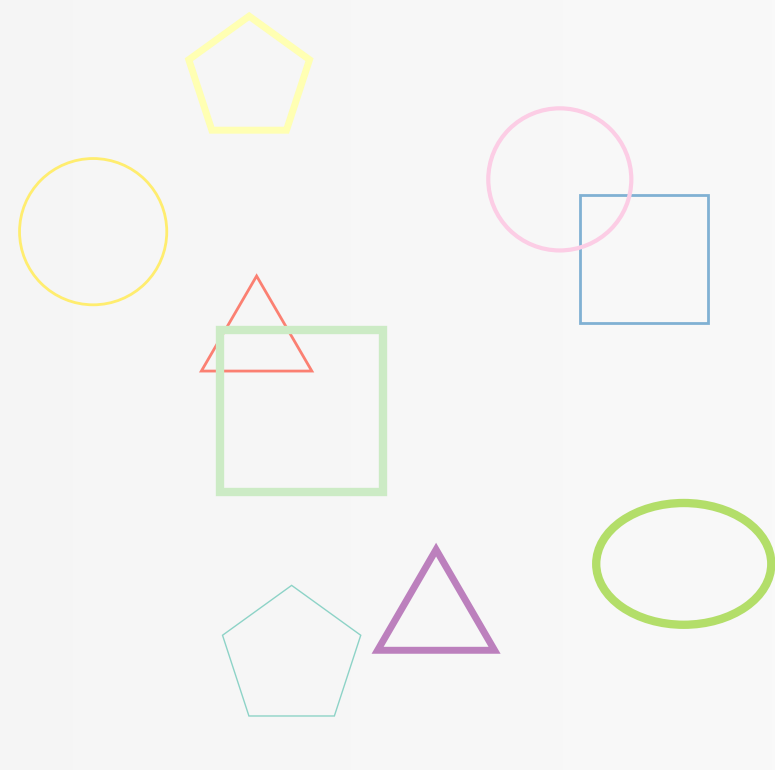[{"shape": "pentagon", "thickness": 0.5, "radius": 0.47, "center": [0.376, 0.146]}, {"shape": "pentagon", "thickness": 2.5, "radius": 0.41, "center": [0.321, 0.897]}, {"shape": "triangle", "thickness": 1, "radius": 0.41, "center": [0.331, 0.559]}, {"shape": "square", "thickness": 1, "radius": 0.41, "center": [0.831, 0.664]}, {"shape": "oval", "thickness": 3, "radius": 0.56, "center": [0.882, 0.268]}, {"shape": "circle", "thickness": 1.5, "radius": 0.46, "center": [0.722, 0.767]}, {"shape": "triangle", "thickness": 2.5, "radius": 0.44, "center": [0.563, 0.199]}, {"shape": "square", "thickness": 3, "radius": 0.53, "center": [0.389, 0.466]}, {"shape": "circle", "thickness": 1, "radius": 0.47, "center": [0.12, 0.699]}]